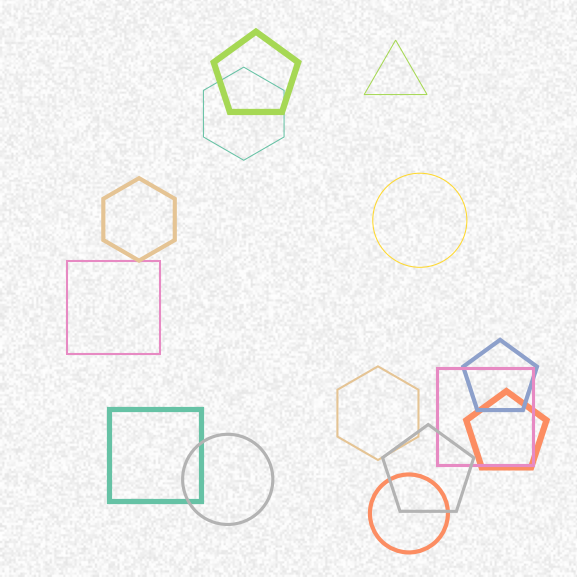[{"shape": "hexagon", "thickness": 0.5, "radius": 0.4, "center": [0.422, 0.802]}, {"shape": "square", "thickness": 2.5, "radius": 0.4, "center": [0.269, 0.211]}, {"shape": "circle", "thickness": 2, "radius": 0.34, "center": [0.708, 0.11]}, {"shape": "pentagon", "thickness": 3, "radius": 0.37, "center": [0.877, 0.249]}, {"shape": "pentagon", "thickness": 2, "radius": 0.34, "center": [0.866, 0.343]}, {"shape": "square", "thickness": 1, "radius": 0.4, "center": [0.196, 0.467]}, {"shape": "square", "thickness": 1.5, "radius": 0.42, "center": [0.84, 0.278]}, {"shape": "pentagon", "thickness": 3, "radius": 0.38, "center": [0.443, 0.867]}, {"shape": "triangle", "thickness": 0.5, "radius": 0.31, "center": [0.685, 0.867]}, {"shape": "circle", "thickness": 0.5, "radius": 0.41, "center": [0.727, 0.618]}, {"shape": "hexagon", "thickness": 2, "radius": 0.36, "center": [0.241, 0.619]}, {"shape": "hexagon", "thickness": 1, "radius": 0.41, "center": [0.654, 0.284]}, {"shape": "pentagon", "thickness": 1.5, "radius": 0.42, "center": [0.741, 0.181]}, {"shape": "circle", "thickness": 1.5, "radius": 0.39, "center": [0.394, 0.169]}]